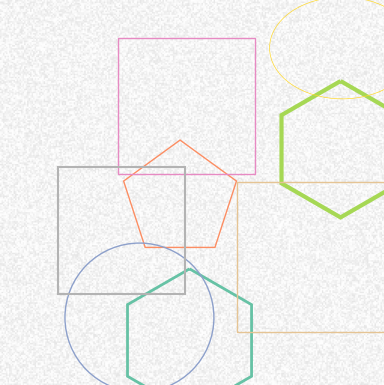[{"shape": "hexagon", "thickness": 2, "radius": 0.93, "center": [0.492, 0.116]}, {"shape": "pentagon", "thickness": 1, "radius": 0.77, "center": [0.468, 0.482]}, {"shape": "circle", "thickness": 1, "radius": 0.97, "center": [0.362, 0.175]}, {"shape": "square", "thickness": 1, "radius": 0.89, "center": [0.484, 0.724]}, {"shape": "hexagon", "thickness": 3, "radius": 0.89, "center": [0.885, 0.612]}, {"shape": "oval", "thickness": 0.5, "radius": 0.94, "center": [0.889, 0.875]}, {"shape": "square", "thickness": 1, "radius": 0.98, "center": [0.812, 0.333]}, {"shape": "square", "thickness": 1.5, "radius": 0.82, "center": [0.315, 0.402]}]